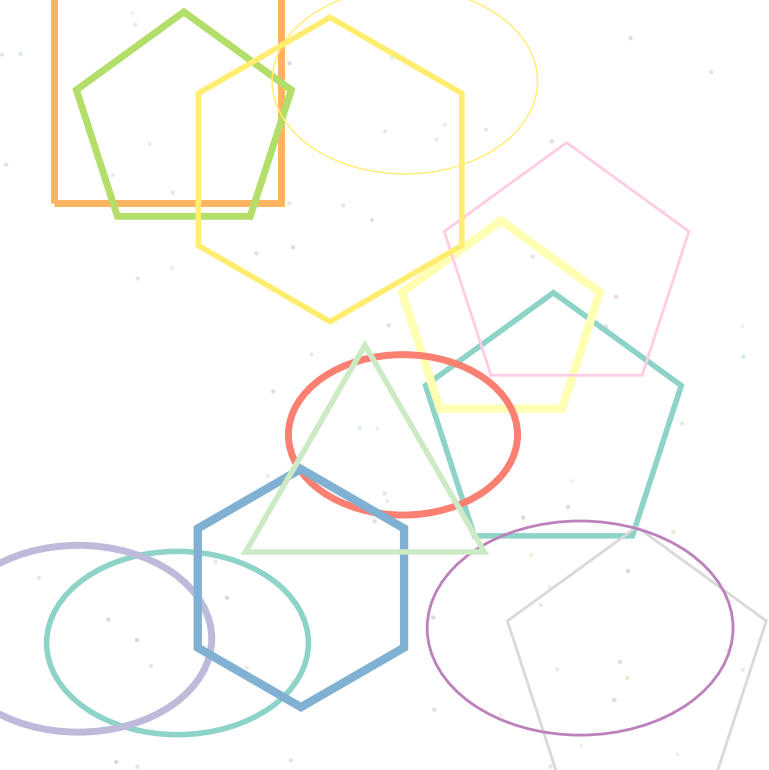[{"shape": "oval", "thickness": 2, "radius": 0.85, "center": [0.231, 0.165]}, {"shape": "pentagon", "thickness": 2, "radius": 0.87, "center": [0.719, 0.445]}, {"shape": "pentagon", "thickness": 3, "radius": 0.68, "center": [0.651, 0.579]}, {"shape": "oval", "thickness": 2.5, "radius": 0.87, "center": [0.102, 0.17]}, {"shape": "oval", "thickness": 2.5, "radius": 0.74, "center": [0.523, 0.435]}, {"shape": "hexagon", "thickness": 3, "radius": 0.77, "center": [0.391, 0.236]}, {"shape": "square", "thickness": 2.5, "radius": 0.74, "center": [0.217, 0.884]}, {"shape": "pentagon", "thickness": 2.5, "radius": 0.73, "center": [0.239, 0.838]}, {"shape": "pentagon", "thickness": 1, "radius": 0.84, "center": [0.736, 0.648]}, {"shape": "pentagon", "thickness": 1, "radius": 0.88, "center": [0.827, 0.139]}, {"shape": "oval", "thickness": 1, "radius": 0.99, "center": [0.753, 0.184]}, {"shape": "triangle", "thickness": 2, "radius": 0.9, "center": [0.474, 0.373]}, {"shape": "hexagon", "thickness": 2, "radius": 0.99, "center": [0.429, 0.78]}, {"shape": "oval", "thickness": 0.5, "radius": 0.86, "center": [0.526, 0.895]}]